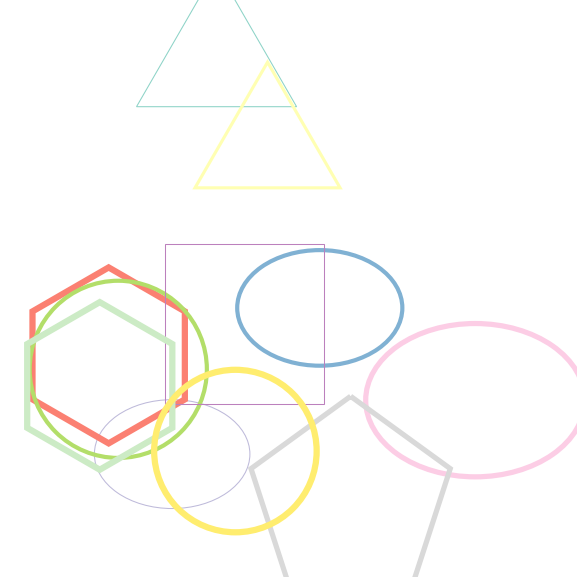[{"shape": "triangle", "thickness": 0.5, "radius": 0.8, "center": [0.375, 0.894]}, {"shape": "triangle", "thickness": 1.5, "radius": 0.73, "center": [0.463, 0.746]}, {"shape": "oval", "thickness": 0.5, "radius": 0.67, "center": [0.298, 0.213]}, {"shape": "hexagon", "thickness": 3, "radius": 0.76, "center": [0.188, 0.384]}, {"shape": "oval", "thickness": 2, "radius": 0.71, "center": [0.554, 0.466]}, {"shape": "circle", "thickness": 2, "radius": 0.77, "center": [0.205, 0.36]}, {"shape": "oval", "thickness": 2.5, "radius": 0.95, "center": [0.823, 0.306]}, {"shape": "pentagon", "thickness": 2.5, "radius": 0.91, "center": [0.607, 0.132]}, {"shape": "square", "thickness": 0.5, "radius": 0.69, "center": [0.423, 0.438]}, {"shape": "hexagon", "thickness": 3, "radius": 0.73, "center": [0.173, 0.331]}, {"shape": "circle", "thickness": 3, "radius": 0.7, "center": [0.408, 0.218]}]